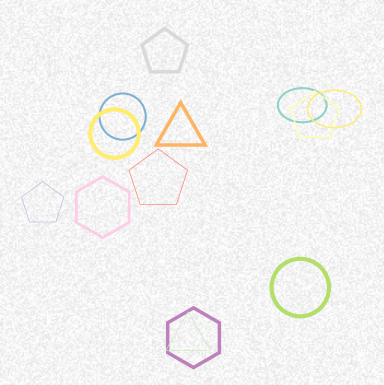[{"shape": "oval", "thickness": 1.5, "radius": 0.32, "center": [0.785, 0.727]}, {"shape": "pentagon", "thickness": 1, "radius": 0.33, "center": [0.817, 0.698]}, {"shape": "pentagon", "thickness": 0.5, "radius": 0.29, "center": [0.111, 0.47]}, {"shape": "pentagon", "thickness": 0.5, "radius": 0.4, "center": [0.411, 0.533]}, {"shape": "circle", "thickness": 1.5, "radius": 0.3, "center": [0.318, 0.697]}, {"shape": "triangle", "thickness": 2.5, "radius": 0.37, "center": [0.469, 0.66]}, {"shape": "circle", "thickness": 3, "radius": 0.37, "center": [0.78, 0.253]}, {"shape": "hexagon", "thickness": 2, "radius": 0.4, "center": [0.267, 0.462]}, {"shape": "pentagon", "thickness": 2.5, "radius": 0.31, "center": [0.428, 0.864]}, {"shape": "hexagon", "thickness": 2.5, "radius": 0.39, "center": [0.503, 0.123]}, {"shape": "triangle", "thickness": 0.5, "radius": 0.34, "center": [0.489, 0.123]}, {"shape": "circle", "thickness": 3, "radius": 0.31, "center": [0.297, 0.653]}, {"shape": "oval", "thickness": 1, "radius": 0.35, "center": [0.869, 0.717]}]